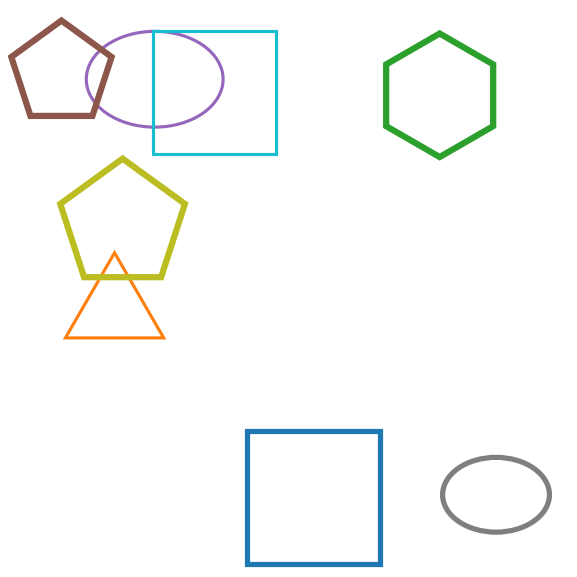[{"shape": "square", "thickness": 2.5, "radius": 0.57, "center": [0.543, 0.138]}, {"shape": "triangle", "thickness": 1.5, "radius": 0.49, "center": [0.198, 0.463]}, {"shape": "hexagon", "thickness": 3, "radius": 0.53, "center": [0.761, 0.834]}, {"shape": "oval", "thickness": 1.5, "radius": 0.59, "center": [0.268, 0.862]}, {"shape": "pentagon", "thickness": 3, "radius": 0.46, "center": [0.106, 0.872]}, {"shape": "oval", "thickness": 2.5, "radius": 0.46, "center": [0.859, 0.142]}, {"shape": "pentagon", "thickness": 3, "radius": 0.57, "center": [0.212, 0.611]}, {"shape": "square", "thickness": 1.5, "radius": 0.54, "center": [0.371, 0.839]}]